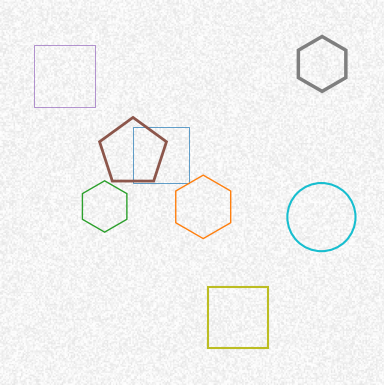[{"shape": "square", "thickness": 0.5, "radius": 0.36, "center": [0.417, 0.597]}, {"shape": "hexagon", "thickness": 1, "radius": 0.41, "center": [0.528, 0.463]}, {"shape": "hexagon", "thickness": 1, "radius": 0.33, "center": [0.272, 0.464]}, {"shape": "square", "thickness": 0.5, "radius": 0.4, "center": [0.168, 0.803]}, {"shape": "pentagon", "thickness": 2, "radius": 0.46, "center": [0.346, 0.604]}, {"shape": "hexagon", "thickness": 2.5, "radius": 0.36, "center": [0.837, 0.834]}, {"shape": "square", "thickness": 1.5, "radius": 0.39, "center": [0.618, 0.176]}, {"shape": "circle", "thickness": 1.5, "radius": 0.44, "center": [0.835, 0.436]}]